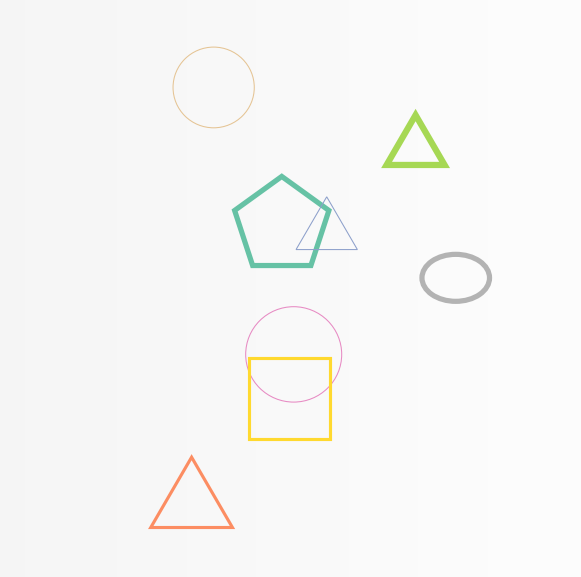[{"shape": "pentagon", "thickness": 2.5, "radius": 0.43, "center": [0.485, 0.608]}, {"shape": "triangle", "thickness": 1.5, "radius": 0.41, "center": [0.33, 0.126]}, {"shape": "triangle", "thickness": 0.5, "radius": 0.3, "center": [0.562, 0.597]}, {"shape": "circle", "thickness": 0.5, "radius": 0.41, "center": [0.505, 0.385]}, {"shape": "triangle", "thickness": 3, "radius": 0.29, "center": [0.715, 0.742]}, {"shape": "square", "thickness": 1.5, "radius": 0.35, "center": [0.498, 0.309]}, {"shape": "circle", "thickness": 0.5, "radius": 0.35, "center": [0.368, 0.848]}, {"shape": "oval", "thickness": 2.5, "radius": 0.29, "center": [0.784, 0.518]}]